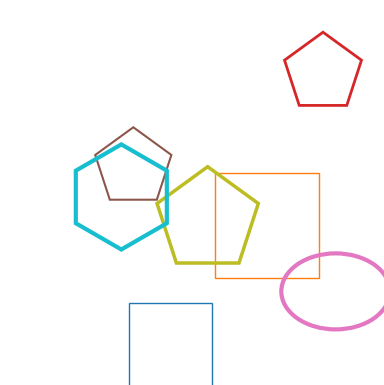[{"shape": "square", "thickness": 1, "radius": 0.54, "center": [0.442, 0.104]}, {"shape": "square", "thickness": 1, "radius": 0.68, "center": [0.693, 0.414]}, {"shape": "pentagon", "thickness": 2, "radius": 0.53, "center": [0.839, 0.811]}, {"shape": "pentagon", "thickness": 1.5, "radius": 0.52, "center": [0.346, 0.565]}, {"shape": "oval", "thickness": 3, "radius": 0.71, "center": [0.872, 0.243]}, {"shape": "pentagon", "thickness": 2.5, "radius": 0.69, "center": [0.539, 0.429]}, {"shape": "hexagon", "thickness": 3, "radius": 0.68, "center": [0.315, 0.488]}]